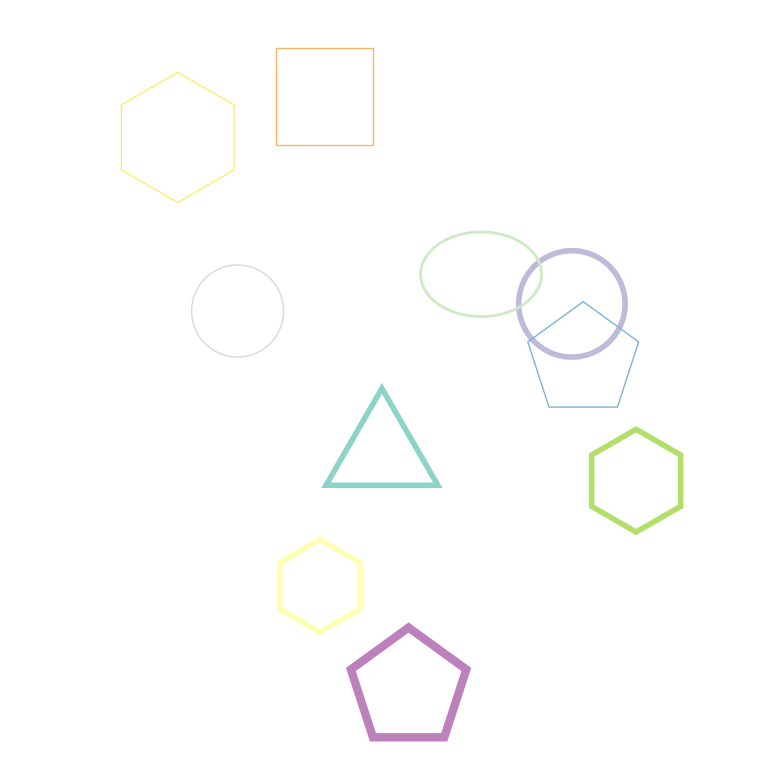[{"shape": "triangle", "thickness": 2, "radius": 0.42, "center": [0.496, 0.412]}, {"shape": "hexagon", "thickness": 2, "radius": 0.3, "center": [0.415, 0.239]}, {"shape": "circle", "thickness": 2, "radius": 0.35, "center": [0.743, 0.605]}, {"shape": "pentagon", "thickness": 0.5, "radius": 0.38, "center": [0.757, 0.533]}, {"shape": "square", "thickness": 0.5, "radius": 0.32, "center": [0.422, 0.875]}, {"shape": "hexagon", "thickness": 2, "radius": 0.33, "center": [0.826, 0.376]}, {"shape": "circle", "thickness": 0.5, "radius": 0.3, "center": [0.309, 0.596]}, {"shape": "pentagon", "thickness": 3, "radius": 0.39, "center": [0.531, 0.106]}, {"shape": "oval", "thickness": 1, "radius": 0.39, "center": [0.625, 0.644]}, {"shape": "hexagon", "thickness": 0.5, "radius": 0.42, "center": [0.231, 0.822]}]